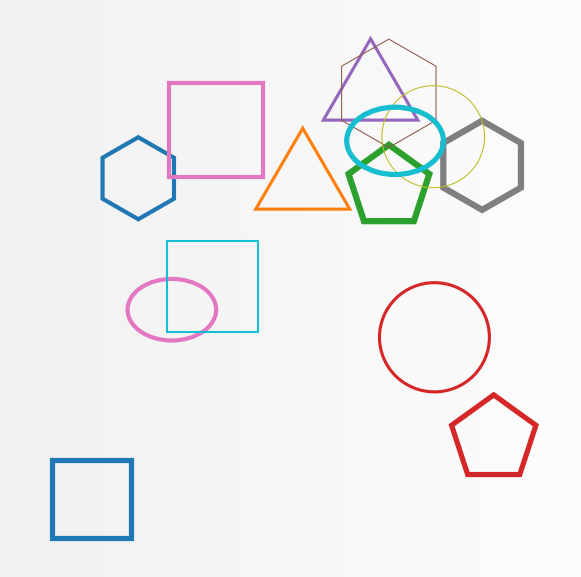[{"shape": "hexagon", "thickness": 2, "radius": 0.35, "center": [0.238, 0.691]}, {"shape": "square", "thickness": 2.5, "radius": 0.34, "center": [0.157, 0.135]}, {"shape": "triangle", "thickness": 1.5, "radius": 0.47, "center": [0.521, 0.684]}, {"shape": "pentagon", "thickness": 3, "radius": 0.37, "center": [0.669, 0.675]}, {"shape": "pentagon", "thickness": 2.5, "radius": 0.38, "center": [0.849, 0.239]}, {"shape": "circle", "thickness": 1.5, "radius": 0.47, "center": [0.747, 0.415]}, {"shape": "triangle", "thickness": 1.5, "radius": 0.47, "center": [0.638, 0.838]}, {"shape": "hexagon", "thickness": 0.5, "radius": 0.47, "center": [0.669, 0.838]}, {"shape": "square", "thickness": 2, "radius": 0.41, "center": [0.372, 0.774]}, {"shape": "oval", "thickness": 2, "radius": 0.38, "center": [0.296, 0.463]}, {"shape": "hexagon", "thickness": 3, "radius": 0.39, "center": [0.829, 0.713]}, {"shape": "circle", "thickness": 0.5, "radius": 0.44, "center": [0.745, 0.762]}, {"shape": "square", "thickness": 1, "radius": 0.39, "center": [0.365, 0.504]}, {"shape": "oval", "thickness": 2.5, "radius": 0.42, "center": [0.68, 0.755]}]